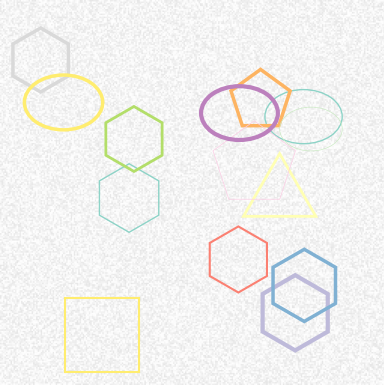[{"shape": "oval", "thickness": 1, "radius": 0.5, "center": [0.788, 0.697]}, {"shape": "hexagon", "thickness": 1, "radius": 0.44, "center": [0.335, 0.486]}, {"shape": "triangle", "thickness": 2, "radius": 0.54, "center": [0.726, 0.492]}, {"shape": "hexagon", "thickness": 3, "radius": 0.49, "center": [0.767, 0.188]}, {"shape": "hexagon", "thickness": 1.5, "radius": 0.43, "center": [0.619, 0.326]}, {"shape": "hexagon", "thickness": 2.5, "radius": 0.47, "center": [0.79, 0.259]}, {"shape": "pentagon", "thickness": 2.5, "radius": 0.4, "center": [0.677, 0.739]}, {"shape": "hexagon", "thickness": 2, "radius": 0.42, "center": [0.348, 0.639]}, {"shape": "pentagon", "thickness": 0.5, "radius": 0.56, "center": [0.66, 0.574]}, {"shape": "hexagon", "thickness": 2.5, "radius": 0.42, "center": [0.106, 0.844]}, {"shape": "oval", "thickness": 3, "radius": 0.5, "center": [0.622, 0.706]}, {"shape": "oval", "thickness": 0.5, "radius": 0.41, "center": [0.808, 0.665]}, {"shape": "oval", "thickness": 2.5, "radius": 0.51, "center": [0.165, 0.734]}, {"shape": "square", "thickness": 1.5, "radius": 0.48, "center": [0.265, 0.131]}]